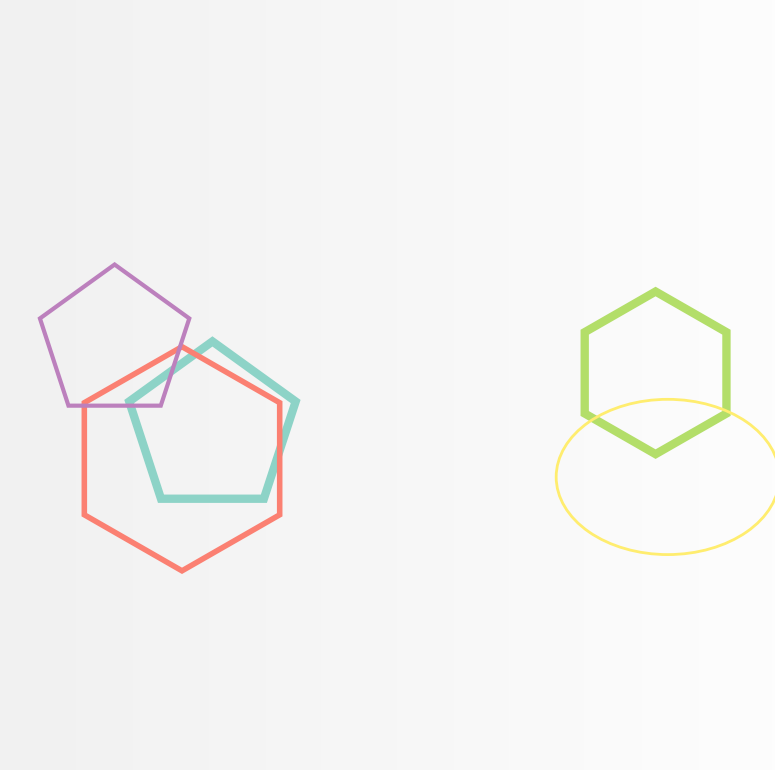[{"shape": "pentagon", "thickness": 3, "radius": 0.56, "center": [0.274, 0.444]}, {"shape": "hexagon", "thickness": 2, "radius": 0.73, "center": [0.235, 0.404]}, {"shape": "hexagon", "thickness": 3, "radius": 0.53, "center": [0.846, 0.516]}, {"shape": "pentagon", "thickness": 1.5, "radius": 0.51, "center": [0.148, 0.555]}, {"shape": "oval", "thickness": 1, "radius": 0.72, "center": [0.862, 0.381]}]